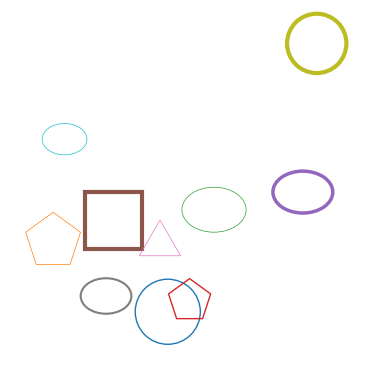[{"shape": "circle", "thickness": 1, "radius": 0.42, "center": [0.436, 0.19]}, {"shape": "pentagon", "thickness": 0.5, "radius": 0.37, "center": [0.138, 0.374]}, {"shape": "oval", "thickness": 0.5, "radius": 0.42, "center": [0.556, 0.455]}, {"shape": "pentagon", "thickness": 1, "radius": 0.29, "center": [0.492, 0.219]}, {"shape": "oval", "thickness": 2.5, "radius": 0.39, "center": [0.787, 0.501]}, {"shape": "square", "thickness": 3, "radius": 0.37, "center": [0.295, 0.427]}, {"shape": "triangle", "thickness": 0.5, "radius": 0.31, "center": [0.416, 0.367]}, {"shape": "oval", "thickness": 1.5, "radius": 0.33, "center": [0.275, 0.231]}, {"shape": "circle", "thickness": 3, "radius": 0.39, "center": [0.823, 0.887]}, {"shape": "oval", "thickness": 0.5, "radius": 0.29, "center": [0.168, 0.639]}]